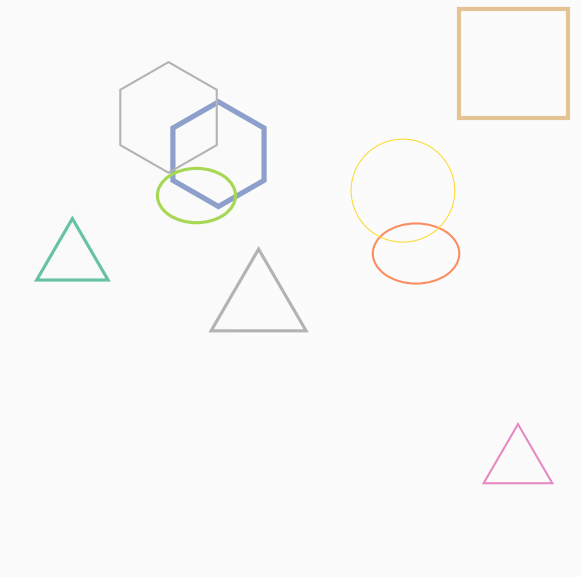[{"shape": "triangle", "thickness": 1.5, "radius": 0.35, "center": [0.125, 0.55]}, {"shape": "oval", "thickness": 1, "radius": 0.37, "center": [0.716, 0.56]}, {"shape": "hexagon", "thickness": 2.5, "radius": 0.45, "center": [0.376, 0.732]}, {"shape": "triangle", "thickness": 1, "radius": 0.34, "center": [0.891, 0.196]}, {"shape": "oval", "thickness": 1.5, "radius": 0.34, "center": [0.338, 0.661]}, {"shape": "circle", "thickness": 0.5, "radius": 0.45, "center": [0.693, 0.669]}, {"shape": "square", "thickness": 2, "radius": 0.47, "center": [0.883, 0.889]}, {"shape": "triangle", "thickness": 1.5, "radius": 0.47, "center": [0.445, 0.473]}, {"shape": "hexagon", "thickness": 1, "radius": 0.48, "center": [0.29, 0.796]}]